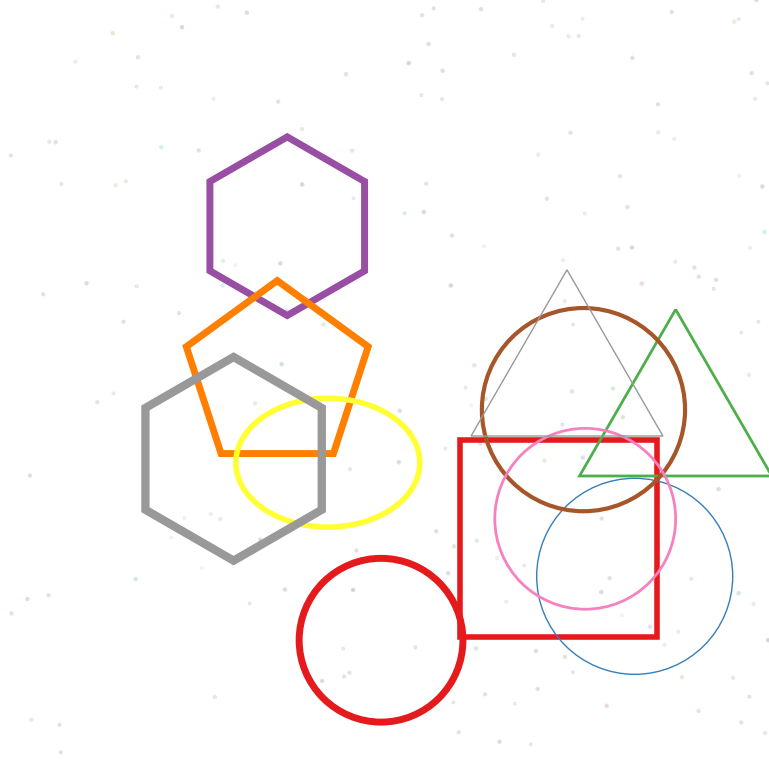[{"shape": "square", "thickness": 2, "radius": 0.64, "center": [0.726, 0.301]}, {"shape": "circle", "thickness": 2.5, "radius": 0.53, "center": [0.495, 0.169]}, {"shape": "circle", "thickness": 0.5, "radius": 0.64, "center": [0.824, 0.252]}, {"shape": "triangle", "thickness": 1, "radius": 0.72, "center": [0.877, 0.454]}, {"shape": "hexagon", "thickness": 2.5, "radius": 0.58, "center": [0.373, 0.706]}, {"shape": "pentagon", "thickness": 2.5, "radius": 0.62, "center": [0.36, 0.511]}, {"shape": "oval", "thickness": 2, "radius": 0.6, "center": [0.426, 0.399]}, {"shape": "circle", "thickness": 1.5, "radius": 0.66, "center": [0.758, 0.468]}, {"shape": "circle", "thickness": 1, "radius": 0.59, "center": [0.76, 0.326]}, {"shape": "hexagon", "thickness": 3, "radius": 0.66, "center": [0.303, 0.404]}, {"shape": "triangle", "thickness": 0.5, "radius": 0.72, "center": [0.736, 0.506]}]